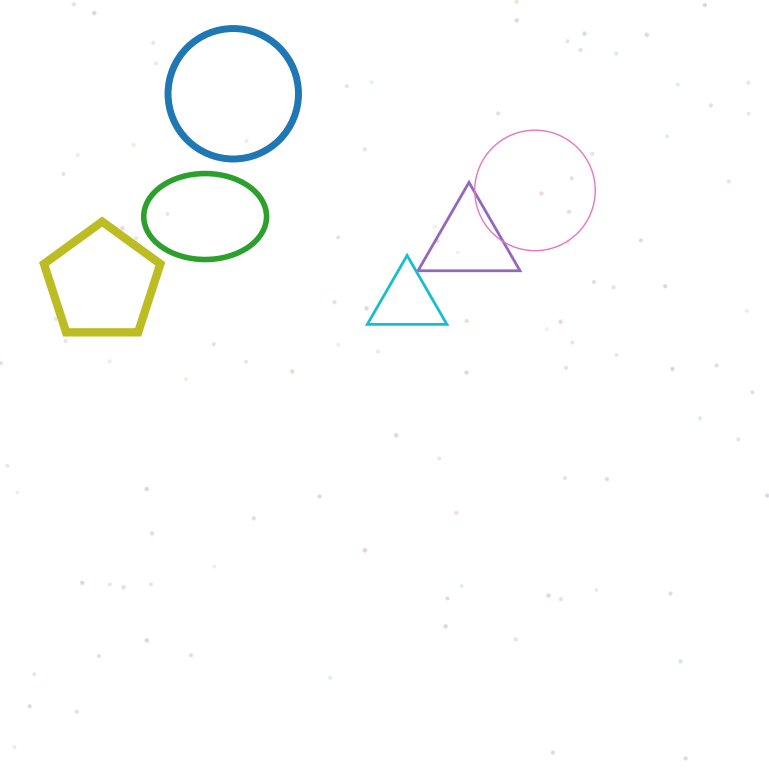[{"shape": "circle", "thickness": 2.5, "radius": 0.42, "center": [0.303, 0.878]}, {"shape": "oval", "thickness": 2, "radius": 0.4, "center": [0.266, 0.719]}, {"shape": "triangle", "thickness": 1, "radius": 0.38, "center": [0.609, 0.687]}, {"shape": "circle", "thickness": 0.5, "radius": 0.39, "center": [0.695, 0.753]}, {"shape": "pentagon", "thickness": 3, "radius": 0.4, "center": [0.133, 0.633]}, {"shape": "triangle", "thickness": 1, "radius": 0.3, "center": [0.529, 0.609]}]